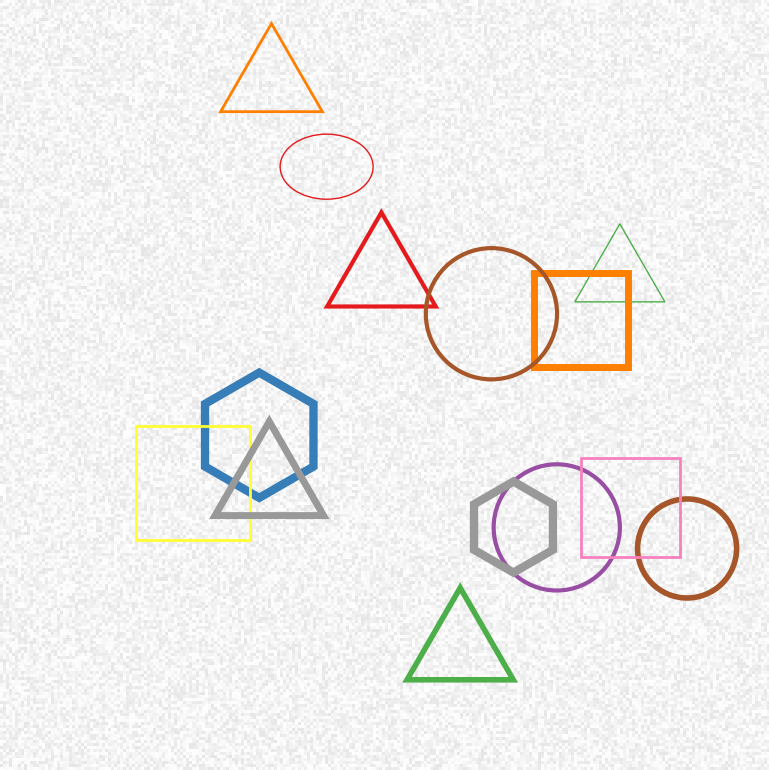[{"shape": "triangle", "thickness": 1.5, "radius": 0.41, "center": [0.495, 0.643]}, {"shape": "oval", "thickness": 0.5, "radius": 0.3, "center": [0.424, 0.784]}, {"shape": "hexagon", "thickness": 3, "radius": 0.41, "center": [0.337, 0.435]}, {"shape": "triangle", "thickness": 0.5, "radius": 0.34, "center": [0.805, 0.642]}, {"shape": "triangle", "thickness": 2, "radius": 0.4, "center": [0.598, 0.157]}, {"shape": "circle", "thickness": 1.5, "radius": 0.41, "center": [0.723, 0.315]}, {"shape": "triangle", "thickness": 1, "radius": 0.38, "center": [0.353, 0.893]}, {"shape": "square", "thickness": 2.5, "radius": 0.31, "center": [0.754, 0.584]}, {"shape": "square", "thickness": 1, "radius": 0.37, "center": [0.25, 0.372]}, {"shape": "circle", "thickness": 1.5, "radius": 0.43, "center": [0.638, 0.593]}, {"shape": "circle", "thickness": 2, "radius": 0.32, "center": [0.892, 0.288]}, {"shape": "square", "thickness": 1, "radius": 0.32, "center": [0.818, 0.341]}, {"shape": "triangle", "thickness": 2.5, "radius": 0.41, "center": [0.35, 0.371]}, {"shape": "hexagon", "thickness": 3, "radius": 0.3, "center": [0.667, 0.316]}]